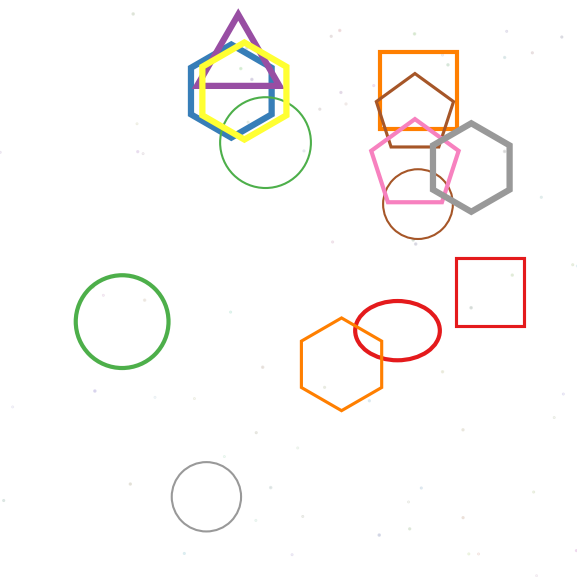[{"shape": "square", "thickness": 1.5, "radius": 0.3, "center": [0.849, 0.493]}, {"shape": "oval", "thickness": 2, "radius": 0.37, "center": [0.688, 0.427]}, {"shape": "hexagon", "thickness": 3, "radius": 0.4, "center": [0.401, 0.841]}, {"shape": "circle", "thickness": 2, "radius": 0.4, "center": [0.211, 0.442]}, {"shape": "circle", "thickness": 1, "radius": 0.39, "center": [0.46, 0.752]}, {"shape": "triangle", "thickness": 3, "radius": 0.41, "center": [0.413, 0.892]}, {"shape": "square", "thickness": 2, "radius": 0.33, "center": [0.724, 0.842]}, {"shape": "hexagon", "thickness": 1.5, "radius": 0.4, "center": [0.591, 0.368]}, {"shape": "hexagon", "thickness": 3, "radius": 0.42, "center": [0.423, 0.842]}, {"shape": "circle", "thickness": 1, "radius": 0.3, "center": [0.724, 0.646]}, {"shape": "pentagon", "thickness": 1.5, "radius": 0.35, "center": [0.718, 0.801]}, {"shape": "pentagon", "thickness": 2, "radius": 0.4, "center": [0.718, 0.713]}, {"shape": "hexagon", "thickness": 3, "radius": 0.38, "center": [0.816, 0.709]}, {"shape": "circle", "thickness": 1, "radius": 0.3, "center": [0.357, 0.139]}]